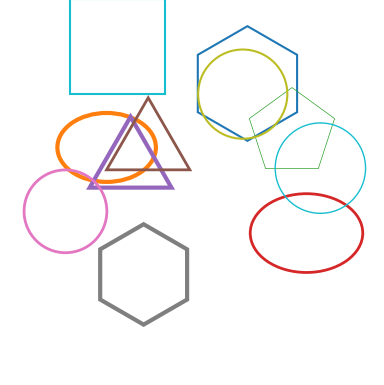[{"shape": "hexagon", "thickness": 1.5, "radius": 0.74, "center": [0.643, 0.783]}, {"shape": "oval", "thickness": 3, "radius": 0.64, "center": [0.277, 0.617]}, {"shape": "pentagon", "thickness": 0.5, "radius": 0.58, "center": [0.758, 0.656]}, {"shape": "oval", "thickness": 2, "radius": 0.73, "center": [0.796, 0.395]}, {"shape": "triangle", "thickness": 3, "radius": 0.61, "center": [0.339, 0.574]}, {"shape": "triangle", "thickness": 2, "radius": 0.62, "center": [0.385, 0.621]}, {"shape": "circle", "thickness": 2, "radius": 0.54, "center": [0.17, 0.451]}, {"shape": "hexagon", "thickness": 3, "radius": 0.65, "center": [0.373, 0.287]}, {"shape": "circle", "thickness": 1.5, "radius": 0.58, "center": [0.63, 0.755]}, {"shape": "square", "thickness": 1.5, "radius": 0.61, "center": [0.305, 0.879]}, {"shape": "circle", "thickness": 1, "radius": 0.59, "center": [0.832, 0.563]}]